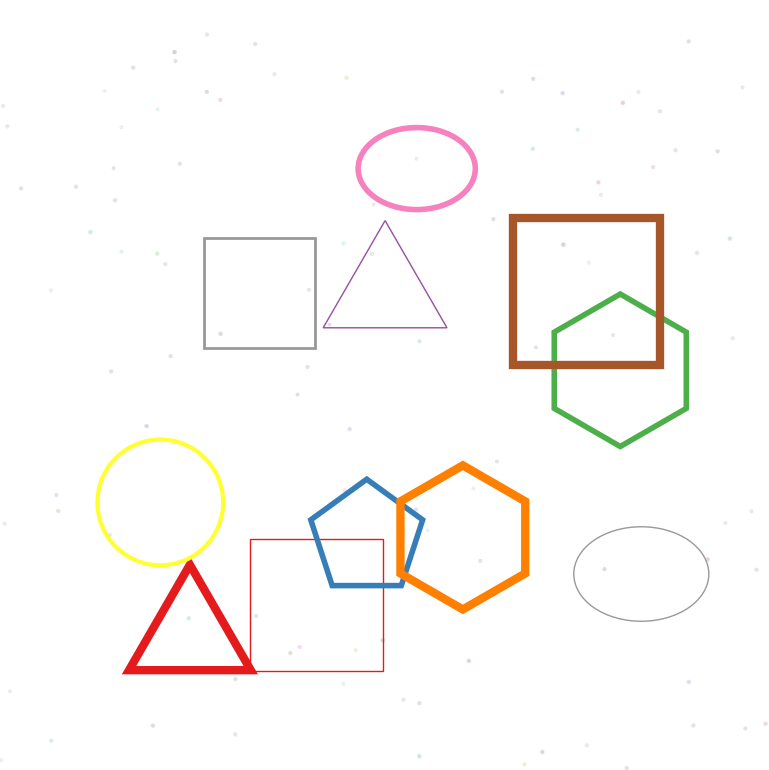[{"shape": "triangle", "thickness": 3, "radius": 0.46, "center": [0.247, 0.175]}, {"shape": "square", "thickness": 0.5, "radius": 0.43, "center": [0.411, 0.214]}, {"shape": "pentagon", "thickness": 2, "radius": 0.38, "center": [0.476, 0.301]}, {"shape": "hexagon", "thickness": 2, "radius": 0.5, "center": [0.806, 0.519]}, {"shape": "triangle", "thickness": 0.5, "radius": 0.46, "center": [0.5, 0.621]}, {"shape": "hexagon", "thickness": 3, "radius": 0.47, "center": [0.601, 0.302]}, {"shape": "circle", "thickness": 1.5, "radius": 0.41, "center": [0.208, 0.348]}, {"shape": "square", "thickness": 3, "radius": 0.48, "center": [0.762, 0.621]}, {"shape": "oval", "thickness": 2, "radius": 0.38, "center": [0.541, 0.781]}, {"shape": "oval", "thickness": 0.5, "radius": 0.44, "center": [0.833, 0.255]}, {"shape": "square", "thickness": 1, "radius": 0.36, "center": [0.337, 0.619]}]